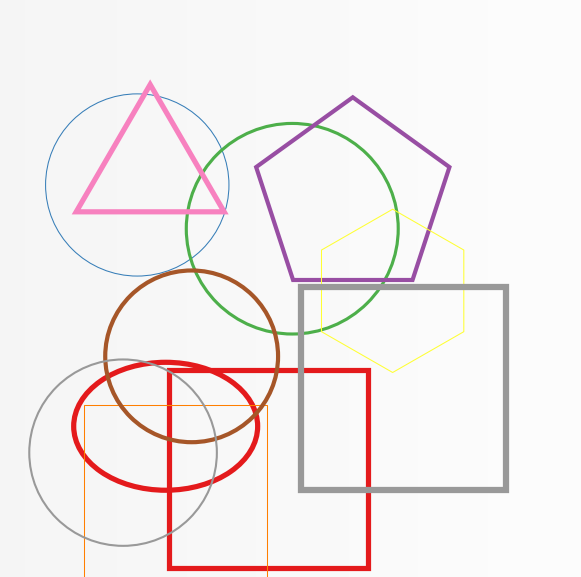[{"shape": "square", "thickness": 2.5, "radius": 0.86, "center": [0.461, 0.188]}, {"shape": "oval", "thickness": 2.5, "radius": 0.79, "center": [0.285, 0.261]}, {"shape": "circle", "thickness": 0.5, "radius": 0.79, "center": [0.236, 0.679]}, {"shape": "circle", "thickness": 1.5, "radius": 0.91, "center": [0.503, 0.603]}, {"shape": "pentagon", "thickness": 2, "radius": 0.87, "center": [0.607, 0.656]}, {"shape": "square", "thickness": 0.5, "radius": 0.79, "center": [0.301, 0.139]}, {"shape": "hexagon", "thickness": 0.5, "radius": 0.71, "center": [0.676, 0.495]}, {"shape": "circle", "thickness": 2, "radius": 0.74, "center": [0.33, 0.382]}, {"shape": "triangle", "thickness": 2.5, "radius": 0.73, "center": [0.258, 0.706]}, {"shape": "square", "thickness": 3, "radius": 0.88, "center": [0.694, 0.326]}, {"shape": "circle", "thickness": 1, "radius": 0.81, "center": [0.212, 0.215]}]